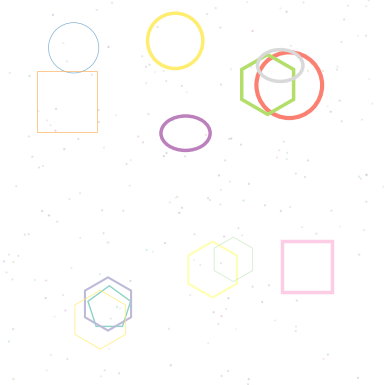[{"shape": "pentagon", "thickness": 1, "radius": 0.29, "center": [0.284, 0.199]}, {"shape": "hexagon", "thickness": 1.5, "radius": 0.36, "center": [0.552, 0.3]}, {"shape": "hexagon", "thickness": 1.5, "radius": 0.35, "center": [0.281, 0.211]}, {"shape": "circle", "thickness": 3, "radius": 0.43, "center": [0.751, 0.779]}, {"shape": "circle", "thickness": 0.5, "radius": 0.33, "center": [0.191, 0.876]}, {"shape": "square", "thickness": 0.5, "radius": 0.39, "center": [0.175, 0.737]}, {"shape": "hexagon", "thickness": 2.5, "radius": 0.39, "center": [0.695, 0.781]}, {"shape": "square", "thickness": 2.5, "radius": 0.33, "center": [0.797, 0.308]}, {"shape": "oval", "thickness": 2.5, "radius": 0.29, "center": [0.728, 0.83]}, {"shape": "oval", "thickness": 2.5, "radius": 0.32, "center": [0.482, 0.654]}, {"shape": "hexagon", "thickness": 0.5, "radius": 0.29, "center": [0.606, 0.326]}, {"shape": "circle", "thickness": 2.5, "radius": 0.36, "center": [0.455, 0.894]}, {"shape": "hexagon", "thickness": 0.5, "radius": 0.38, "center": [0.26, 0.17]}]